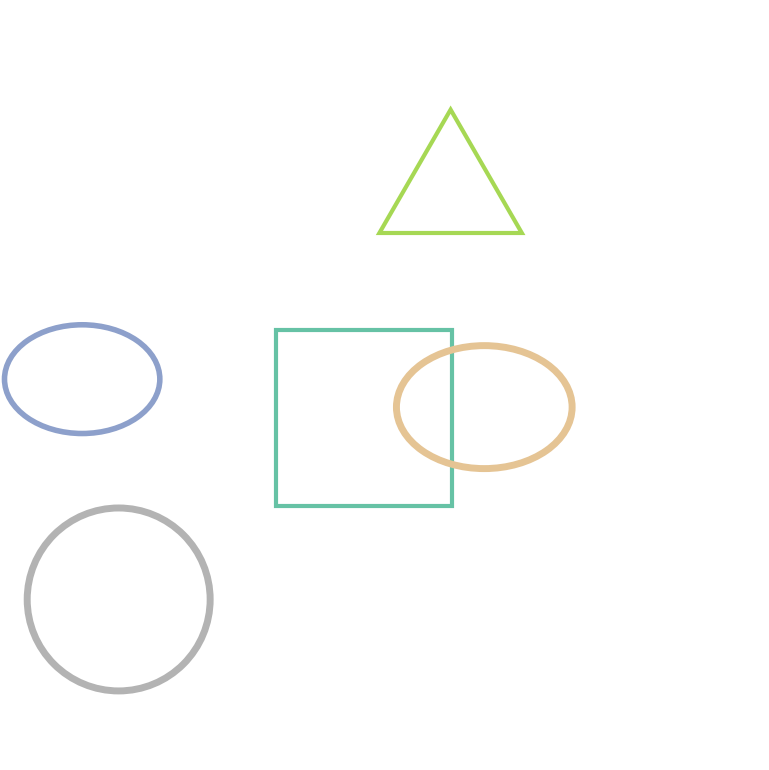[{"shape": "square", "thickness": 1.5, "radius": 0.57, "center": [0.472, 0.458]}, {"shape": "oval", "thickness": 2, "radius": 0.5, "center": [0.107, 0.508]}, {"shape": "triangle", "thickness": 1.5, "radius": 0.53, "center": [0.585, 0.751]}, {"shape": "oval", "thickness": 2.5, "radius": 0.57, "center": [0.629, 0.471]}, {"shape": "circle", "thickness": 2.5, "radius": 0.59, "center": [0.154, 0.221]}]